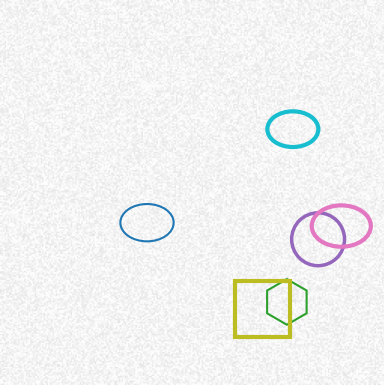[{"shape": "oval", "thickness": 1.5, "radius": 0.35, "center": [0.382, 0.422]}, {"shape": "hexagon", "thickness": 1.5, "radius": 0.3, "center": [0.745, 0.216]}, {"shape": "circle", "thickness": 2.5, "radius": 0.34, "center": [0.826, 0.379]}, {"shape": "oval", "thickness": 3, "radius": 0.38, "center": [0.886, 0.413]}, {"shape": "square", "thickness": 3, "radius": 0.36, "center": [0.682, 0.197]}, {"shape": "oval", "thickness": 3, "radius": 0.33, "center": [0.761, 0.664]}]